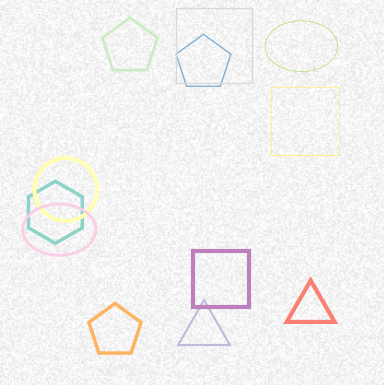[{"shape": "hexagon", "thickness": 2.5, "radius": 0.4, "center": [0.144, 0.449]}, {"shape": "circle", "thickness": 3, "radius": 0.41, "center": [0.171, 0.508]}, {"shape": "triangle", "thickness": 1.5, "radius": 0.39, "center": [0.53, 0.143]}, {"shape": "triangle", "thickness": 3, "radius": 0.36, "center": [0.807, 0.2]}, {"shape": "pentagon", "thickness": 1, "radius": 0.37, "center": [0.528, 0.836]}, {"shape": "pentagon", "thickness": 2.5, "radius": 0.36, "center": [0.299, 0.141]}, {"shape": "oval", "thickness": 0.5, "radius": 0.47, "center": [0.783, 0.88]}, {"shape": "oval", "thickness": 2, "radius": 0.48, "center": [0.154, 0.403]}, {"shape": "square", "thickness": 1, "radius": 0.49, "center": [0.556, 0.882]}, {"shape": "square", "thickness": 3, "radius": 0.36, "center": [0.574, 0.276]}, {"shape": "pentagon", "thickness": 2, "radius": 0.38, "center": [0.337, 0.879]}, {"shape": "square", "thickness": 0.5, "radius": 0.44, "center": [0.792, 0.685]}]